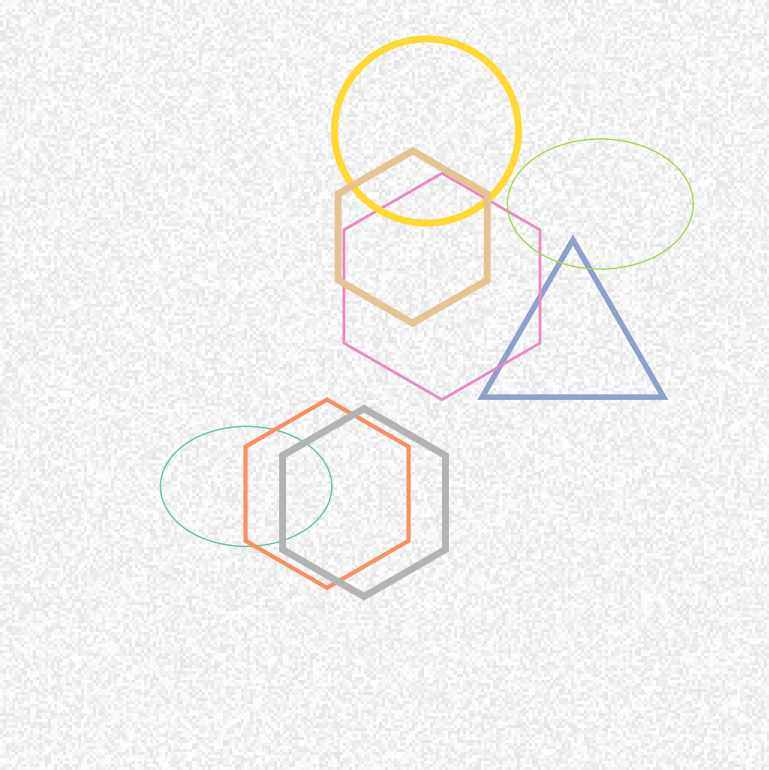[{"shape": "oval", "thickness": 0.5, "radius": 0.56, "center": [0.32, 0.368]}, {"shape": "hexagon", "thickness": 1.5, "radius": 0.61, "center": [0.425, 0.359]}, {"shape": "triangle", "thickness": 2, "radius": 0.68, "center": [0.744, 0.552]}, {"shape": "hexagon", "thickness": 1, "radius": 0.74, "center": [0.574, 0.628]}, {"shape": "oval", "thickness": 0.5, "radius": 0.6, "center": [0.78, 0.735]}, {"shape": "circle", "thickness": 2.5, "radius": 0.6, "center": [0.554, 0.83]}, {"shape": "hexagon", "thickness": 2.5, "radius": 0.56, "center": [0.536, 0.692]}, {"shape": "hexagon", "thickness": 2.5, "radius": 0.61, "center": [0.473, 0.347]}]